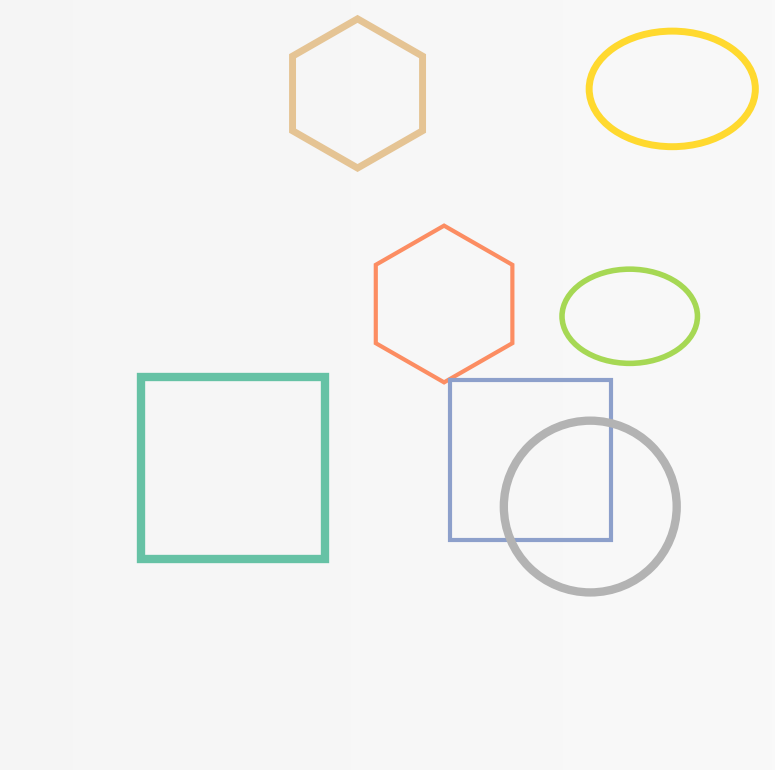[{"shape": "square", "thickness": 3, "radius": 0.59, "center": [0.301, 0.392]}, {"shape": "hexagon", "thickness": 1.5, "radius": 0.51, "center": [0.573, 0.605]}, {"shape": "square", "thickness": 1.5, "radius": 0.52, "center": [0.684, 0.402]}, {"shape": "oval", "thickness": 2, "radius": 0.44, "center": [0.813, 0.589]}, {"shape": "oval", "thickness": 2.5, "radius": 0.54, "center": [0.867, 0.885]}, {"shape": "hexagon", "thickness": 2.5, "radius": 0.48, "center": [0.461, 0.879]}, {"shape": "circle", "thickness": 3, "radius": 0.56, "center": [0.762, 0.342]}]